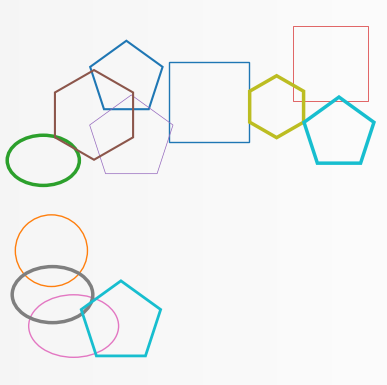[{"shape": "pentagon", "thickness": 1.5, "radius": 0.49, "center": [0.326, 0.796]}, {"shape": "square", "thickness": 1, "radius": 0.52, "center": [0.539, 0.735]}, {"shape": "circle", "thickness": 1, "radius": 0.47, "center": [0.133, 0.349]}, {"shape": "oval", "thickness": 2.5, "radius": 0.47, "center": [0.112, 0.584]}, {"shape": "square", "thickness": 0.5, "radius": 0.49, "center": [0.852, 0.834]}, {"shape": "pentagon", "thickness": 0.5, "radius": 0.57, "center": [0.339, 0.64]}, {"shape": "hexagon", "thickness": 1.5, "radius": 0.58, "center": [0.243, 0.702]}, {"shape": "oval", "thickness": 1, "radius": 0.58, "center": [0.19, 0.153]}, {"shape": "oval", "thickness": 2.5, "radius": 0.52, "center": [0.135, 0.235]}, {"shape": "hexagon", "thickness": 2.5, "radius": 0.4, "center": [0.714, 0.723]}, {"shape": "pentagon", "thickness": 2, "radius": 0.54, "center": [0.312, 0.163]}, {"shape": "pentagon", "thickness": 2.5, "radius": 0.47, "center": [0.875, 0.653]}]